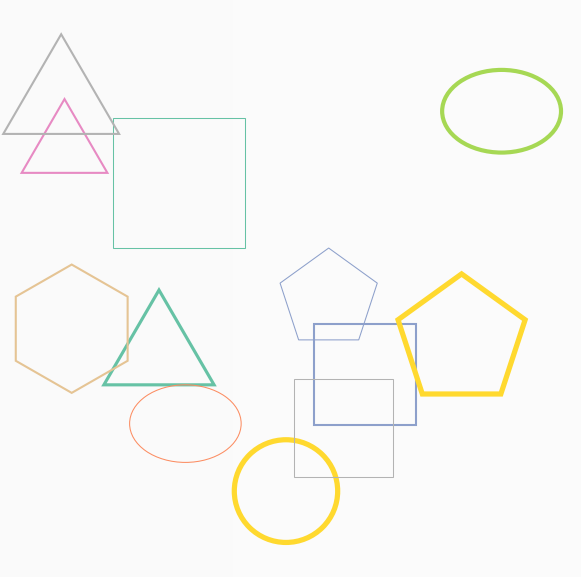[{"shape": "triangle", "thickness": 1.5, "radius": 0.55, "center": [0.274, 0.387]}, {"shape": "square", "thickness": 0.5, "radius": 0.57, "center": [0.308, 0.682]}, {"shape": "oval", "thickness": 0.5, "radius": 0.48, "center": [0.319, 0.266]}, {"shape": "square", "thickness": 1, "radius": 0.44, "center": [0.628, 0.35]}, {"shape": "pentagon", "thickness": 0.5, "radius": 0.44, "center": [0.565, 0.482]}, {"shape": "triangle", "thickness": 1, "radius": 0.43, "center": [0.111, 0.742]}, {"shape": "oval", "thickness": 2, "radius": 0.51, "center": [0.863, 0.807]}, {"shape": "circle", "thickness": 2.5, "radius": 0.44, "center": [0.492, 0.149]}, {"shape": "pentagon", "thickness": 2.5, "radius": 0.57, "center": [0.794, 0.41]}, {"shape": "hexagon", "thickness": 1, "radius": 0.56, "center": [0.123, 0.43]}, {"shape": "triangle", "thickness": 1, "radius": 0.58, "center": [0.105, 0.825]}, {"shape": "square", "thickness": 0.5, "radius": 0.43, "center": [0.591, 0.258]}]